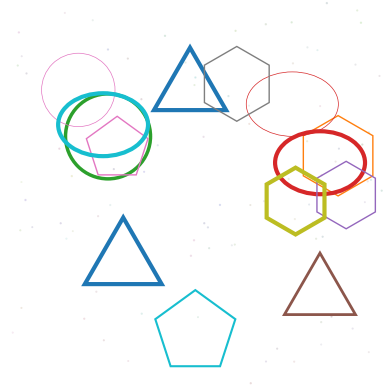[{"shape": "triangle", "thickness": 3, "radius": 0.54, "center": [0.494, 0.768]}, {"shape": "triangle", "thickness": 3, "radius": 0.58, "center": [0.32, 0.32]}, {"shape": "hexagon", "thickness": 1, "radius": 0.52, "center": [0.878, 0.595]}, {"shape": "circle", "thickness": 2.5, "radius": 0.55, "center": [0.281, 0.646]}, {"shape": "oval", "thickness": 0.5, "radius": 0.6, "center": [0.759, 0.73]}, {"shape": "oval", "thickness": 3, "radius": 0.58, "center": [0.831, 0.577]}, {"shape": "hexagon", "thickness": 1, "radius": 0.44, "center": [0.899, 0.493]}, {"shape": "triangle", "thickness": 2, "radius": 0.53, "center": [0.831, 0.236]}, {"shape": "pentagon", "thickness": 1, "radius": 0.42, "center": [0.304, 0.614]}, {"shape": "circle", "thickness": 0.5, "radius": 0.48, "center": [0.203, 0.766]}, {"shape": "hexagon", "thickness": 1, "radius": 0.49, "center": [0.615, 0.782]}, {"shape": "hexagon", "thickness": 3, "radius": 0.43, "center": [0.768, 0.478]}, {"shape": "pentagon", "thickness": 1.5, "radius": 0.55, "center": [0.507, 0.137]}, {"shape": "oval", "thickness": 3, "radius": 0.58, "center": [0.268, 0.676]}]